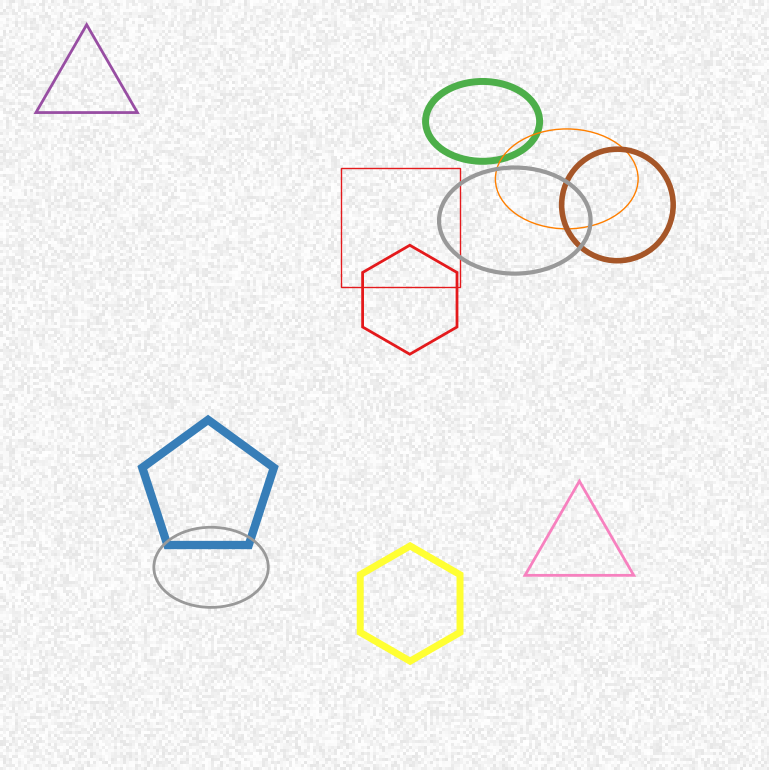[{"shape": "hexagon", "thickness": 1, "radius": 0.35, "center": [0.532, 0.611]}, {"shape": "square", "thickness": 0.5, "radius": 0.38, "center": [0.52, 0.704]}, {"shape": "pentagon", "thickness": 3, "radius": 0.45, "center": [0.27, 0.365]}, {"shape": "oval", "thickness": 2.5, "radius": 0.37, "center": [0.627, 0.842]}, {"shape": "triangle", "thickness": 1, "radius": 0.38, "center": [0.113, 0.892]}, {"shape": "oval", "thickness": 0.5, "radius": 0.46, "center": [0.736, 0.768]}, {"shape": "hexagon", "thickness": 2.5, "radius": 0.37, "center": [0.533, 0.216]}, {"shape": "circle", "thickness": 2, "radius": 0.36, "center": [0.802, 0.734]}, {"shape": "triangle", "thickness": 1, "radius": 0.41, "center": [0.752, 0.294]}, {"shape": "oval", "thickness": 1, "radius": 0.37, "center": [0.274, 0.263]}, {"shape": "oval", "thickness": 1.5, "radius": 0.49, "center": [0.669, 0.714]}]